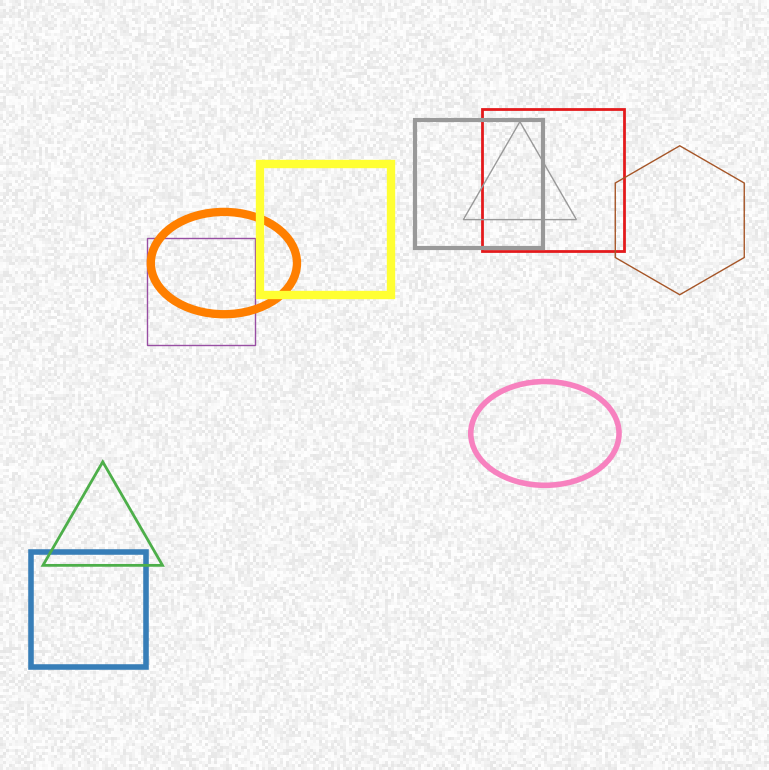[{"shape": "square", "thickness": 1, "radius": 0.46, "center": [0.718, 0.767]}, {"shape": "square", "thickness": 2, "radius": 0.37, "center": [0.115, 0.209]}, {"shape": "triangle", "thickness": 1, "radius": 0.45, "center": [0.133, 0.311]}, {"shape": "square", "thickness": 0.5, "radius": 0.35, "center": [0.261, 0.621]}, {"shape": "oval", "thickness": 3, "radius": 0.47, "center": [0.291, 0.658]}, {"shape": "square", "thickness": 3, "radius": 0.43, "center": [0.422, 0.702]}, {"shape": "hexagon", "thickness": 0.5, "radius": 0.48, "center": [0.883, 0.714]}, {"shape": "oval", "thickness": 2, "radius": 0.48, "center": [0.708, 0.437]}, {"shape": "square", "thickness": 1.5, "radius": 0.41, "center": [0.622, 0.761]}, {"shape": "triangle", "thickness": 0.5, "radius": 0.42, "center": [0.675, 0.757]}]